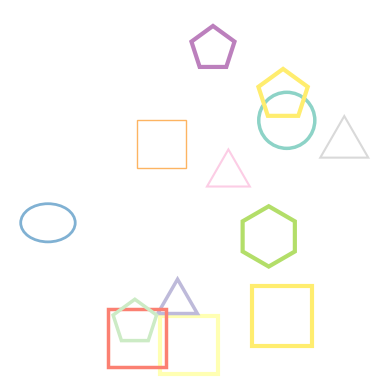[{"shape": "circle", "thickness": 2.5, "radius": 0.36, "center": [0.745, 0.687]}, {"shape": "square", "thickness": 3, "radius": 0.37, "center": [0.491, 0.103]}, {"shape": "triangle", "thickness": 2.5, "radius": 0.3, "center": [0.461, 0.215]}, {"shape": "square", "thickness": 2.5, "radius": 0.38, "center": [0.356, 0.121]}, {"shape": "oval", "thickness": 2, "radius": 0.35, "center": [0.125, 0.421]}, {"shape": "square", "thickness": 1, "radius": 0.32, "center": [0.419, 0.626]}, {"shape": "hexagon", "thickness": 3, "radius": 0.39, "center": [0.698, 0.386]}, {"shape": "triangle", "thickness": 1.5, "radius": 0.32, "center": [0.593, 0.548]}, {"shape": "triangle", "thickness": 1.5, "radius": 0.36, "center": [0.894, 0.627]}, {"shape": "pentagon", "thickness": 3, "radius": 0.29, "center": [0.553, 0.874]}, {"shape": "pentagon", "thickness": 2.5, "radius": 0.3, "center": [0.35, 0.163]}, {"shape": "pentagon", "thickness": 3, "radius": 0.34, "center": [0.735, 0.754]}, {"shape": "square", "thickness": 3, "radius": 0.39, "center": [0.733, 0.179]}]